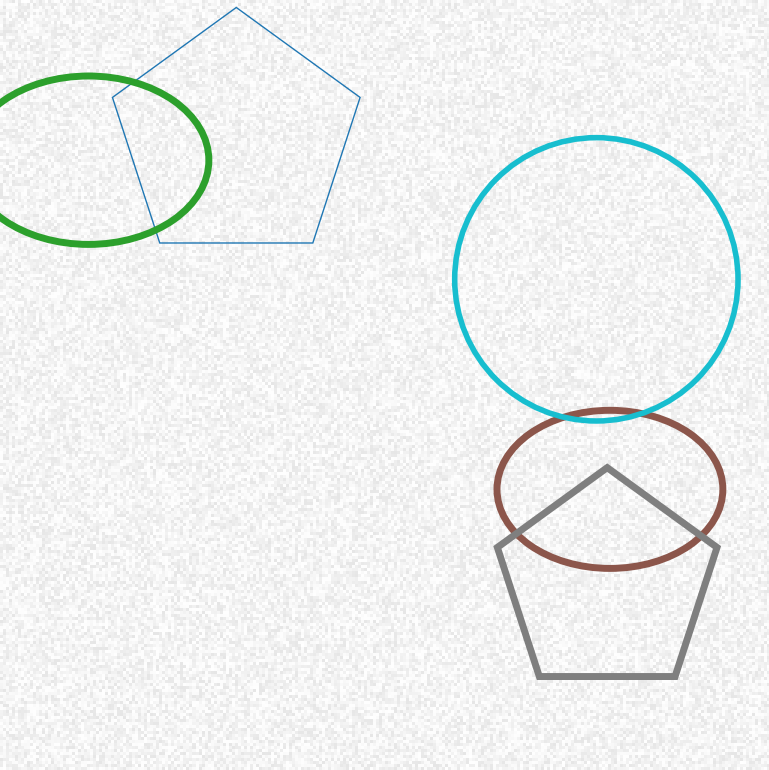[{"shape": "pentagon", "thickness": 0.5, "radius": 0.85, "center": [0.307, 0.821]}, {"shape": "oval", "thickness": 2.5, "radius": 0.78, "center": [0.115, 0.792]}, {"shape": "oval", "thickness": 2.5, "radius": 0.73, "center": [0.792, 0.364]}, {"shape": "pentagon", "thickness": 2.5, "radius": 0.75, "center": [0.789, 0.243]}, {"shape": "circle", "thickness": 2, "radius": 0.92, "center": [0.774, 0.637]}]